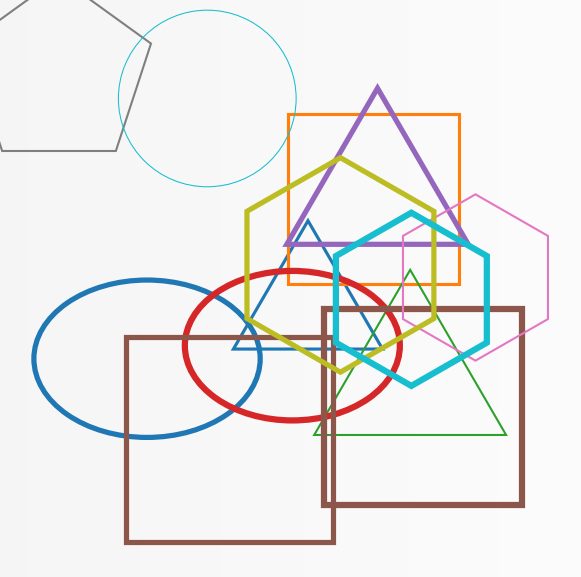[{"shape": "oval", "thickness": 2.5, "radius": 0.97, "center": [0.253, 0.378]}, {"shape": "triangle", "thickness": 1.5, "radius": 0.74, "center": [0.53, 0.469]}, {"shape": "square", "thickness": 1.5, "radius": 0.74, "center": [0.642, 0.655]}, {"shape": "triangle", "thickness": 1, "radius": 0.95, "center": [0.706, 0.341]}, {"shape": "oval", "thickness": 3, "radius": 0.92, "center": [0.503, 0.401]}, {"shape": "triangle", "thickness": 2.5, "radius": 0.9, "center": [0.649, 0.666]}, {"shape": "square", "thickness": 2.5, "radius": 0.89, "center": [0.395, 0.238]}, {"shape": "square", "thickness": 3, "radius": 0.85, "center": [0.728, 0.294]}, {"shape": "hexagon", "thickness": 1, "radius": 0.72, "center": [0.818, 0.519]}, {"shape": "pentagon", "thickness": 1, "radius": 0.83, "center": [0.102, 0.872]}, {"shape": "hexagon", "thickness": 2.5, "radius": 0.93, "center": [0.586, 0.54]}, {"shape": "hexagon", "thickness": 3, "radius": 0.75, "center": [0.708, 0.481]}, {"shape": "circle", "thickness": 0.5, "radius": 0.76, "center": [0.357, 0.829]}]